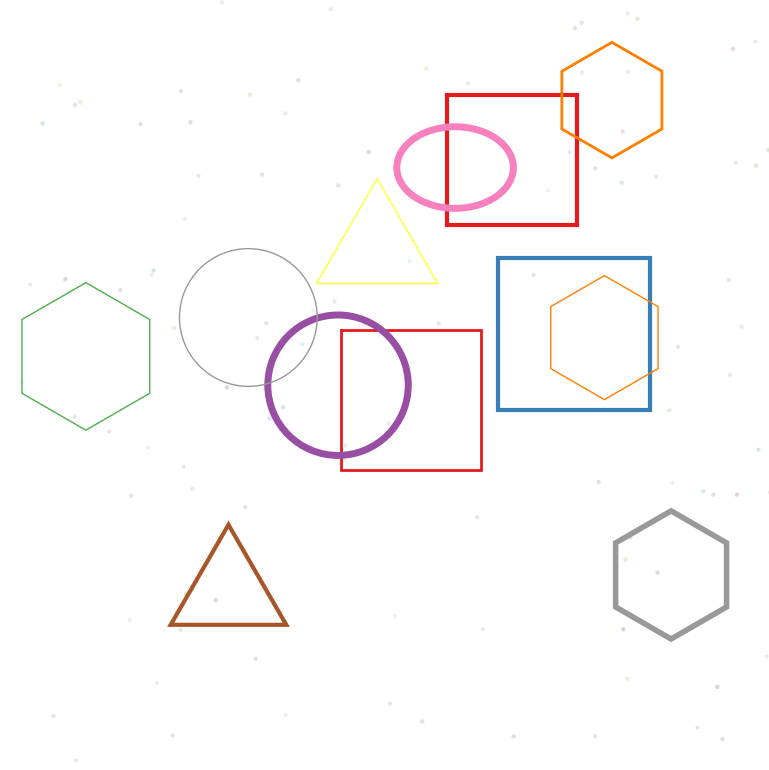[{"shape": "square", "thickness": 1.5, "radius": 0.42, "center": [0.665, 0.792]}, {"shape": "square", "thickness": 1, "radius": 0.45, "center": [0.533, 0.481]}, {"shape": "square", "thickness": 1.5, "radius": 0.49, "center": [0.745, 0.566]}, {"shape": "hexagon", "thickness": 0.5, "radius": 0.48, "center": [0.111, 0.537]}, {"shape": "circle", "thickness": 2.5, "radius": 0.46, "center": [0.439, 0.5]}, {"shape": "hexagon", "thickness": 0.5, "radius": 0.4, "center": [0.785, 0.562]}, {"shape": "hexagon", "thickness": 1, "radius": 0.38, "center": [0.795, 0.87]}, {"shape": "triangle", "thickness": 0.5, "radius": 0.45, "center": [0.49, 0.677]}, {"shape": "triangle", "thickness": 1.5, "radius": 0.43, "center": [0.297, 0.232]}, {"shape": "oval", "thickness": 2.5, "radius": 0.38, "center": [0.591, 0.782]}, {"shape": "circle", "thickness": 0.5, "radius": 0.45, "center": [0.323, 0.588]}, {"shape": "hexagon", "thickness": 2, "radius": 0.42, "center": [0.872, 0.253]}]